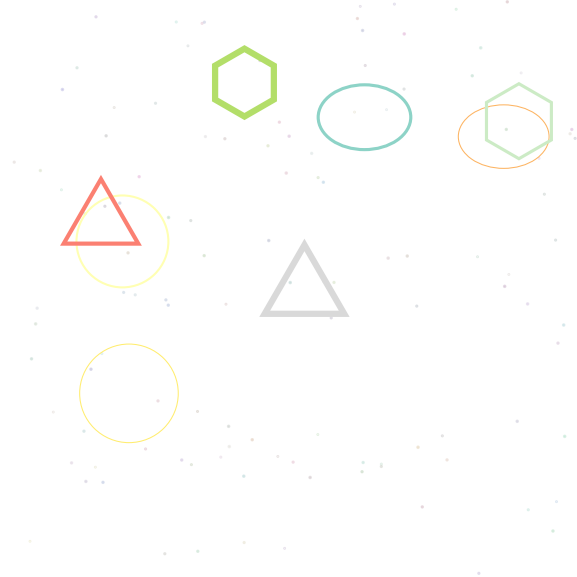[{"shape": "oval", "thickness": 1.5, "radius": 0.4, "center": [0.631, 0.796]}, {"shape": "circle", "thickness": 1, "radius": 0.4, "center": [0.212, 0.581]}, {"shape": "triangle", "thickness": 2, "radius": 0.37, "center": [0.175, 0.615]}, {"shape": "oval", "thickness": 0.5, "radius": 0.39, "center": [0.872, 0.763]}, {"shape": "hexagon", "thickness": 3, "radius": 0.29, "center": [0.423, 0.856]}, {"shape": "triangle", "thickness": 3, "radius": 0.4, "center": [0.527, 0.496]}, {"shape": "hexagon", "thickness": 1.5, "radius": 0.32, "center": [0.899, 0.789]}, {"shape": "circle", "thickness": 0.5, "radius": 0.43, "center": [0.223, 0.318]}]